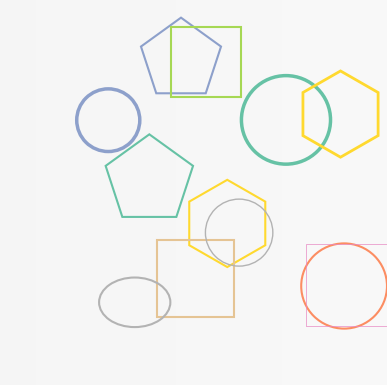[{"shape": "pentagon", "thickness": 1.5, "radius": 0.59, "center": [0.385, 0.533]}, {"shape": "circle", "thickness": 2.5, "radius": 0.57, "center": [0.738, 0.689]}, {"shape": "circle", "thickness": 1.5, "radius": 0.55, "center": [0.888, 0.257]}, {"shape": "circle", "thickness": 2.5, "radius": 0.41, "center": [0.279, 0.688]}, {"shape": "pentagon", "thickness": 1.5, "radius": 0.54, "center": [0.467, 0.846]}, {"shape": "square", "thickness": 0.5, "radius": 0.53, "center": [0.896, 0.26]}, {"shape": "square", "thickness": 1.5, "radius": 0.45, "center": [0.532, 0.84]}, {"shape": "hexagon", "thickness": 1.5, "radius": 0.57, "center": [0.587, 0.42]}, {"shape": "hexagon", "thickness": 2, "radius": 0.56, "center": [0.879, 0.704]}, {"shape": "square", "thickness": 1.5, "radius": 0.5, "center": [0.505, 0.277]}, {"shape": "circle", "thickness": 1, "radius": 0.44, "center": [0.617, 0.396]}, {"shape": "oval", "thickness": 1.5, "radius": 0.46, "center": [0.348, 0.215]}]